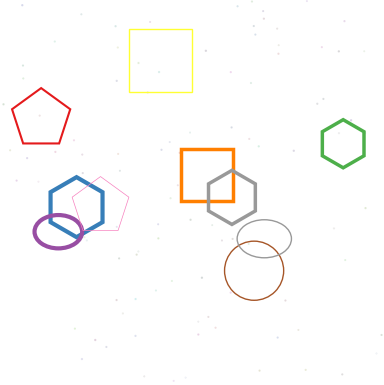[{"shape": "pentagon", "thickness": 1.5, "radius": 0.4, "center": [0.107, 0.692]}, {"shape": "hexagon", "thickness": 3, "radius": 0.39, "center": [0.199, 0.462]}, {"shape": "hexagon", "thickness": 2.5, "radius": 0.31, "center": [0.891, 0.627]}, {"shape": "oval", "thickness": 3, "radius": 0.31, "center": [0.152, 0.398]}, {"shape": "square", "thickness": 2.5, "radius": 0.34, "center": [0.539, 0.546]}, {"shape": "square", "thickness": 1, "radius": 0.41, "center": [0.417, 0.843]}, {"shape": "circle", "thickness": 1, "radius": 0.38, "center": [0.66, 0.297]}, {"shape": "pentagon", "thickness": 0.5, "radius": 0.39, "center": [0.261, 0.464]}, {"shape": "oval", "thickness": 1, "radius": 0.35, "center": [0.686, 0.38]}, {"shape": "hexagon", "thickness": 2.5, "radius": 0.35, "center": [0.602, 0.487]}]